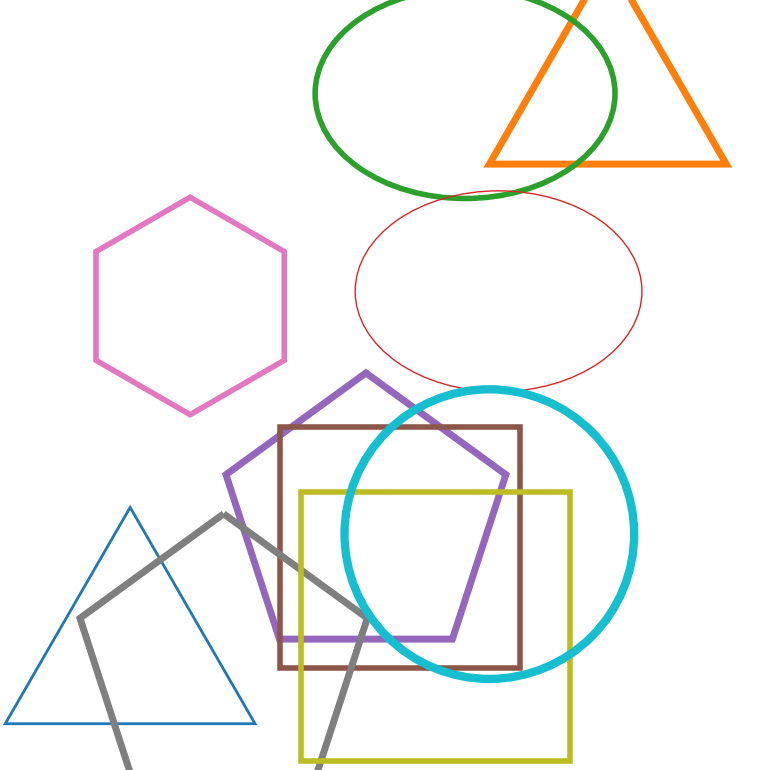[{"shape": "triangle", "thickness": 1, "radius": 0.94, "center": [0.169, 0.154]}, {"shape": "triangle", "thickness": 2.5, "radius": 0.89, "center": [0.789, 0.876]}, {"shape": "oval", "thickness": 2, "radius": 0.97, "center": [0.604, 0.878]}, {"shape": "oval", "thickness": 0.5, "radius": 0.93, "center": [0.647, 0.622]}, {"shape": "pentagon", "thickness": 2.5, "radius": 0.96, "center": [0.475, 0.325]}, {"shape": "square", "thickness": 2, "radius": 0.78, "center": [0.519, 0.289]}, {"shape": "hexagon", "thickness": 2, "radius": 0.71, "center": [0.247, 0.603]}, {"shape": "pentagon", "thickness": 2.5, "radius": 0.98, "center": [0.29, 0.136]}, {"shape": "square", "thickness": 2, "radius": 0.87, "center": [0.565, 0.186]}, {"shape": "circle", "thickness": 3, "radius": 0.94, "center": [0.636, 0.306]}]